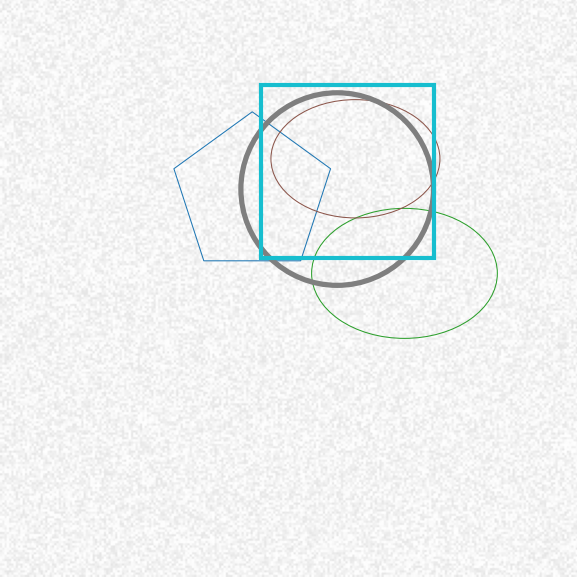[{"shape": "pentagon", "thickness": 0.5, "radius": 0.71, "center": [0.437, 0.663]}, {"shape": "oval", "thickness": 0.5, "radius": 0.8, "center": [0.7, 0.526]}, {"shape": "oval", "thickness": 0.5, "radius": 0.73, "center": [0.615, 0.724]}, {"shape": "circle", "thickness": 2.5, "radius": 0.83, "center": [0.584, 0.672]}, {"shape": "square", "thickness": 2, "radius": 0.75, "center": [0.602, 0.702]}]